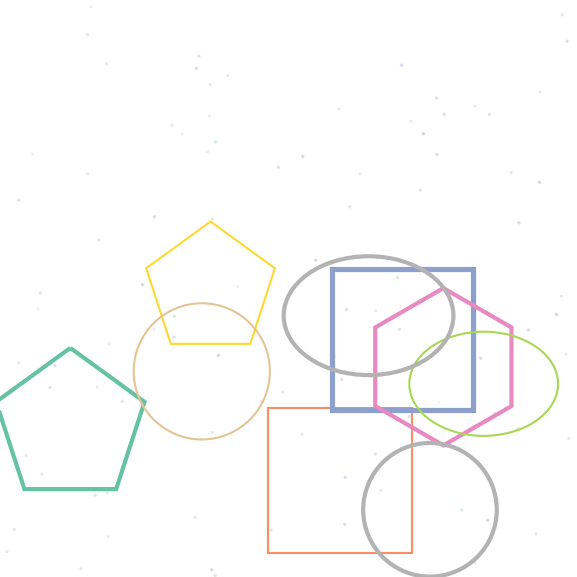[{"shape": "pentagon", "thickness": 2, "radius": 0.68, "center": [0.122, 0.261]}, {"shape": "square", "thickness": 1, "radius": 0.63, "center": [0.589, 0.167]}, {"shape": "square", "thickness": 2.5, "radius": 0.61, "center": [0.697, 0.412]}, {"shape": "hexagon", "thickness": 2, "radius": 0.68, "center": [0.768, 0.364]}, {"shape": "oval", "thickness": 1, "radius": 0.64, "center": [0.838, 0.335]}, {"shape": "pentagon", "thickness": 1, "radius": 0.59, "center": [0.365, 0.498]}, {"shape": "circle", "thickness": 1, "radius": 0.59, "center": [0.349, 0.356]}, {"shape": "circle", "thickness": 2, "radius": 0.58, "center": [0.745, 0.116]}, {"shape": "oval", "thickness": 2, "radius": 0.73, "center": [0.638, 0.453]}]